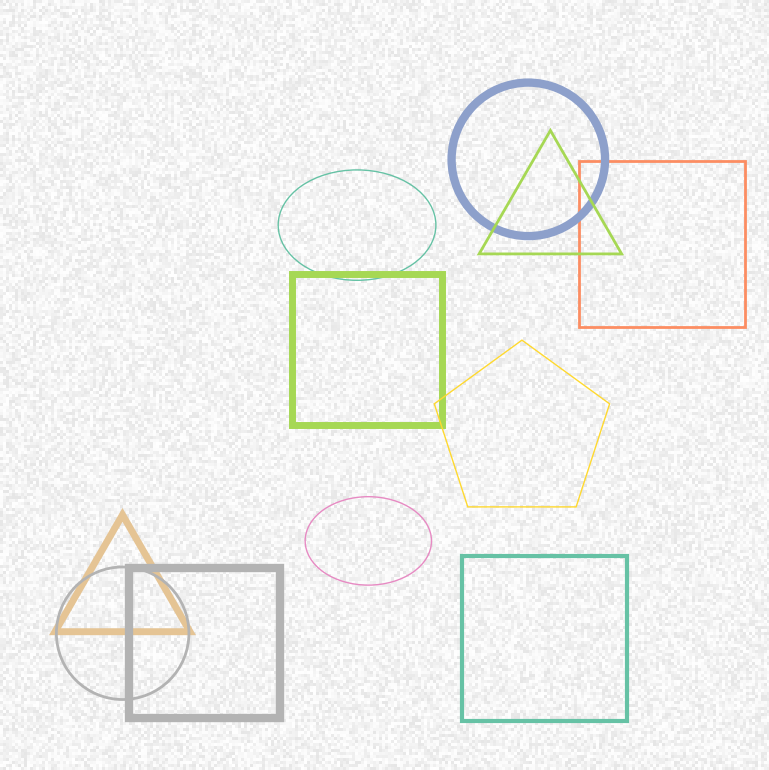[{"shape": "square", "thickness": 1.5, "radius": 0.53, "center": [0.707, 0.17]}, {"shape": "oval", "thickness": 0.5, "radius": 0.51, "center": [0.464, 0.708]}, {"shape": "square", "thickness": 1, "radius": 0.54, "center": [0.86, 0.683]}, {"shape": "circle", "thickness": 3, "radius": 0.5, "center": [0.686, 0.793]}, {"shape": "oval", "thickness": 0.5, "radius": 0.41, "center": [0.478, 0.298]}, {"shape": "square", "thickness": 2.5, "radius": 0.49, "center": [0.477, 0.546]}, {"shape": "triangle", "thickness": 1, "radius": 0.53, "center": [0.715, 0.724]}, {"shape": "pentagon", "thickness": 0.5, "radius": 0.6, "center": [0.678, 0.439]}, {"shape": "triangle", "thickness": 2.5, "radius": 0.51, "center": [0.159, 0.23]}, {"shape": "circle", "thickness": 1, "radius": 0.43, "center": [0.159, 0.178]}, {"shape": "square", "thickness": 3, "radius": 0.49, "center": [0.266, 0.165]}]